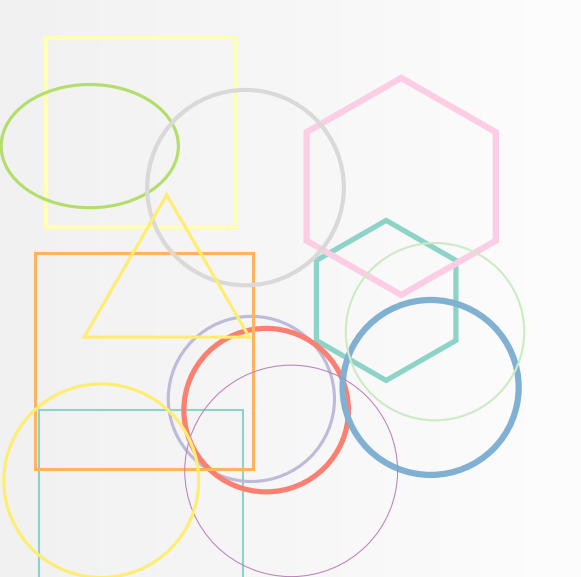[{"shape": "hexagon", "thickness": 2.5, "radius": 0.69, "center": [0.664, 0.479]}, {"shape": "square", "thickness": 1, "radius": 0.88, "center": [0.243, 0.113]}, {"shape": "square", "thickness": 2, "radius": 0.82, "center": [0.243, 0.77]}, {"shape": "circle", "thickness": 1.5, "radius": 0.71, "center": [0.432, 0.308]}, {"shape": "circle", "thickness": 2.5, "radius": 0.71, "center": [0.458, 0.289]}, {"shape": "circle", "thickness": 3, "radius": 0.76, "center": [0.741, 0.328]}, {"shape": "square", "thickness": 1.5, "radius": 0.94, "center": [0.248, 0.374]}, {"shape": "oval", "thickness": 1.5, "radius": 0.76, "center": [0.154, 0.746]}, {"shape": "hexagon", "thickness": 3, "radius": 0.94, "center": [0.69, 0.676]}, {"shape": "circle", "thickness": 2, "radius": 0.85, "center": [0.422, 0.674]}, {"shape": "circle", "thickness": 0.5, "radius": 0.92, "center": [0.501, 0.184]}, {"shape": "circle", "thickness": 1, "radius": 0.77, "center": [0.748, 0.425]}, {"shape": "triangle", "thickness": 1.5, "radius": 0.82, "center": [0.287, 0.497]}, {"shape": "circle", "thickness": 1.5, "radius": 0.84, "center": [0.174, 0.167]}]